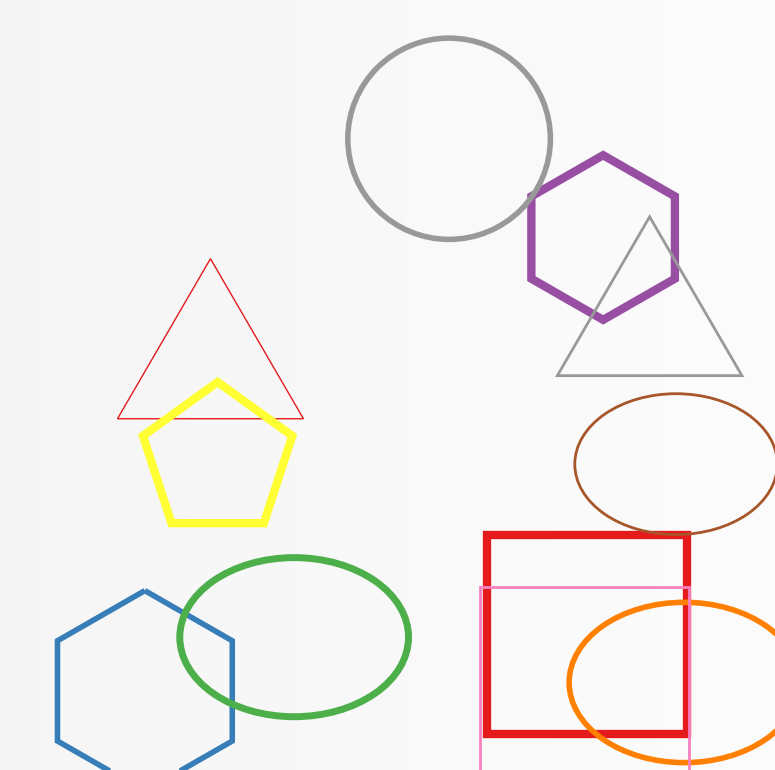[{"shape": "square", "thickness": 3, "radius": 0.64, "center": [0.757, 0.176]}, {"shape": "triangle", "thickness": 0.5, "radius": 0.69, "center": [0.272, 0.525]}, {"shape": "hexagon", "thickness": 2, "radius": 0.65, "center": [0.187, 0.103]}, {"shape": "oval", "thickness": 2.5, "radius": 0.74, "center": [0.38, 0.173]}, {"shape": "hexagon", "thickness": 3, "radius": 0.53, "center": [0.778, 0.692]}, {"shape": "oval", "thickness": 2, "radius": 0.74, "center": [0.883, 0.114]}, {"shape": "pentagon", "thickness": 3, "radius": 0.51, "center": [0.281, 0.403]}, {"shape": "oval", "thickness": 1, "radius": 0.65, "center": [0.872, 0.397]}, {"shape": "square", "thickness": 1, "radius": 0.67, "center": [0.754, 0.103]}, {"shape": "circle", "thickness": 2, "radius": 0.65, "center": [0.579, 0.82]}, {"shape": "triangle", "thickness": 1, "radius": 0.69, "center": [0.838, 0.581]}]